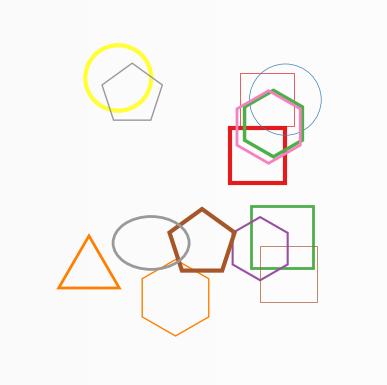[{"shape": "square", "thickness": 0.5, "radius": 0.35, "center": [0.689, 0.742]}, {"shape": "square", "thickness": 3, "radius": 0.36, "center": [0.665, 0.596]}, {"shape": "circle", "thickness": 0.5, "radius": 0.46, "center": [0.736, 0.741]}, {"shape": "hexagon", "thickness": 2.5, "radius": 0.43, "center": [0.706, 0.679]}, {"shape": "square", "thickness": 2, "radius": 0.41, "center": [0.728, 0.385]}, {"shape": "hexagon", "thickness": 1.5, "radius": 0.41, "center": [0.671, 0.354]}, {"shape": "triangle", "thickness": 2, "radius": 0.45, "center": [0.23, 0.297]}, {"shape": "hexagon", "thickness": 1, "radius": 0.5, "center": [0.453, 0.227]}, {"shape": "circle", "thickness": 3, "radius": 0.43, "center": [0.305, 0.797]}, {"shape": "square", "thickness": 0.5, "radius": 0.36, "center": [0.744, 0.288]}, {"shape": "pentagon", "thickness": 3, "radius": 0.44, "center": [0.521, 0.369]}, {"shape": "hexagon", "thickness": 2, "radius": 0.47, "center": [0.693, 0.67]}, {"shape": "oval", "thickness": 2, "radius": 0.49, "center": [0.39, 0.369]}, {"shape": "pentagon", "thickness": 1, "radius": 0.41, "center": [0.341, 0.754]}]